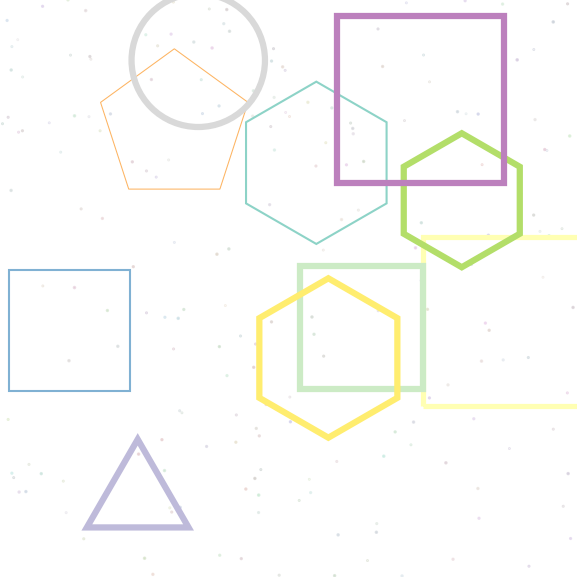[{"shape": "hexagon", "thickness": 1, "radius": 0.7, "center": [0.548, 0.717]}, {"shape": "square", "thickness": 2.5, "radius": 0.73, "center": [0.879, 0.443]}, {"shape": "triangle", "thickness": 3, "radius": 0.51, "center": [0.238, 0.137]}, {"shape": "square", "thickness": 1, "radius": 0.52, "center": [0.12, 0.427]}, {"shape": "pentagon", "thickness": 0.5, "radius": 0.67, "center": [0.302, 0.78]}, {"shape": "hexagon", "thickness": 3, "radius": 0.58, "center": [0.8, 0.652]}, {"shape": "circle", "thickness": 3, "radius": 0.58, "center": [0.343, 0.895]}, {"shape": "square", "thickness": 3, "radius": 0.72, "center": [0.729, 0.827]}, {"shape": "square", "thickness": 3, "radius": 0.53, "center": [0.626, 0.432]}, {"shape": "hexagon", "thickness": 3, "radius": 0.69, "center": [0.569, 0.379]}]